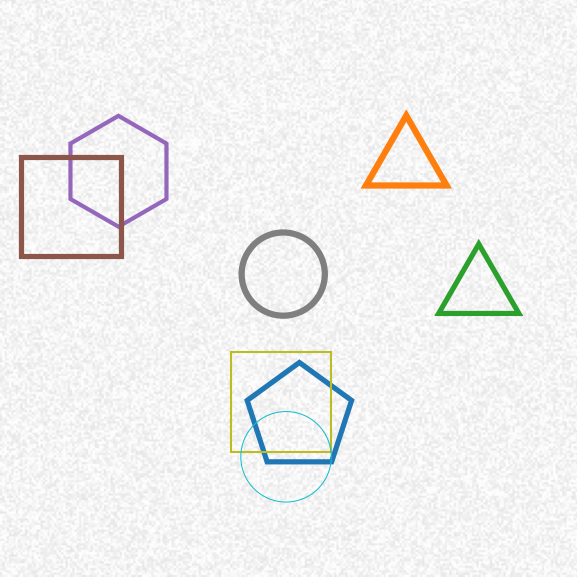[{"shape": "pentagon", "thickness": 2.5, "radius": 0.48, "center": [0.518, 0.276]}, {"shape": "triangle", "thickness": 3, "radius": 0.4, "center": [0.704, 0.718]}, {"shape": "triangle", "thickness": 2.5, "radius": 0.4, "center": [0.829, 0.496]}, {"shape": "hexagon", "thickness": 2, "radius": 0.48, "center": [0.205, 0.703]}, {"shape": "square", "thickness": 2.5, "radius": 0.43, "center": [0.122, 0.641]}, {"shape": "circle", "thickness": 3, "radius": 0.36, "center": [0.49, 0.525]}, {"shape": "square", "thickness": 1, "radius": 0.43, "center": [0.487, 0.303]}, {"shape": "circle", "thickness": 0.5, "radius": 0.39, "center": [0.495, 0.208]}]